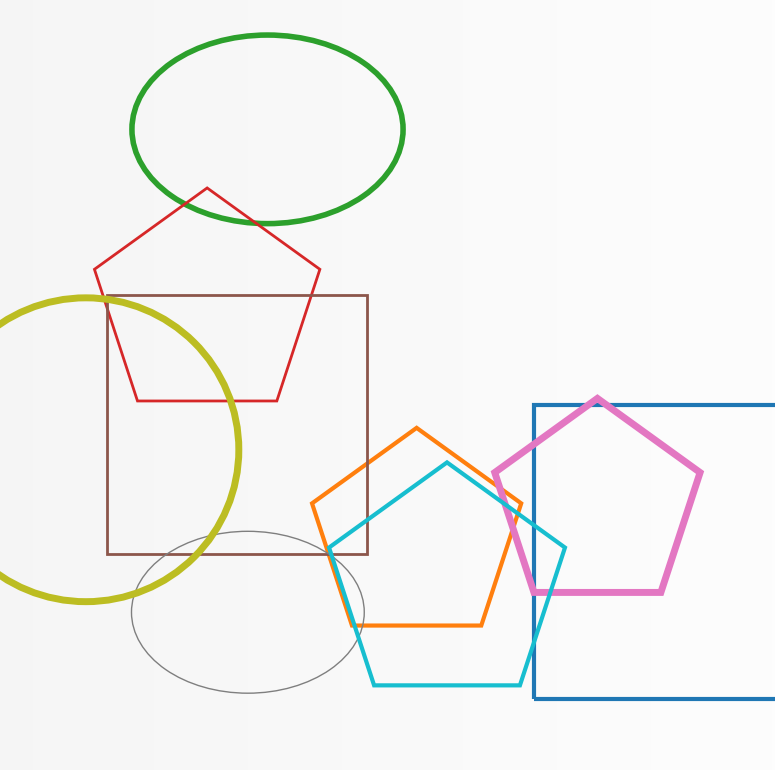[{"shape": "square", "thickness": 1.5, "radius": 0.96, "center": [0.879, 0.283]}, {"shape": "pentagon", "thickness": 1.5, "radius": 0.71, "center": [0.538, 0.302]}, {"shape": "oval", "thickness": 2, "radius": 0.87, "center": [0.345, 0.832]}, {"shape": "pentagon", "thickness": 1, "radius": 0.76, "center": [0.267, 0.603]}, {"shape": "square", "thickness": 1, "radius": 0.84, "center": [0.306, 0.449]}, {"shape": "pentagon", "thickness": 2.5, "radius": 0.7, "center": [0.771, 0.343]}, {"shape": "oval", "thickness": 0.5, "radius": 0.75, "center": [0.32, 0.205]}, {"shape": "circle", "thickness": 2.5, "radius": 0.99, "center": [0.111, 0.416]}, {"shape": "pentagon", "thickness": 1.5, "radius": 0.8, "center": [0.577, 0.239]}]